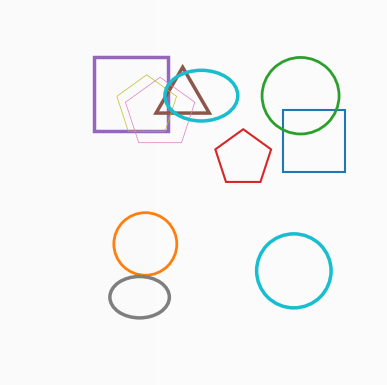[{"shape": "square", "thickness": 1.5, "radius": 0.4, "center": [0.811, 0.634]}, {"shape": "circle", "thickness": 2, "radius": 0.41, "center": [0.375, 0.366]}, {"shape": "circle", "thickness": 2, "radius": 0.5, "center": [0.776, 0.751]}, {"shape": "pentagon", "thickness": 1.5, "radius": 0.38, "center": [0.628, 0.589]}, {"shape": "square", "thickness": 2.5, "radius": 0.48, "center": [0.338, 0.756]}, {"shape": "triangle", "thickness": 2.5, "radius": 0.4, "center": [0.471, 0.746]}, {"shape": "pentagon", "thickness": 0.5, "radius": 0.47, "center": [0.413, 0.705]}, {"shape": "oval", "thickness": 2.5, "radius": 0.38, "center": [0.36, 0.228]}, {"shape": "pentagon", "thickness": 0.5, "radius": 0.4, "center": [0.379, 0.725]}, {"shape": "circle", "thickness": 2.5, "radius": 0.48, "center": [0.758, 0.296]}, {"shape": "oval", "thickness": 2.5, "radius": 0.47, "center": [0.52, 0.752]}]